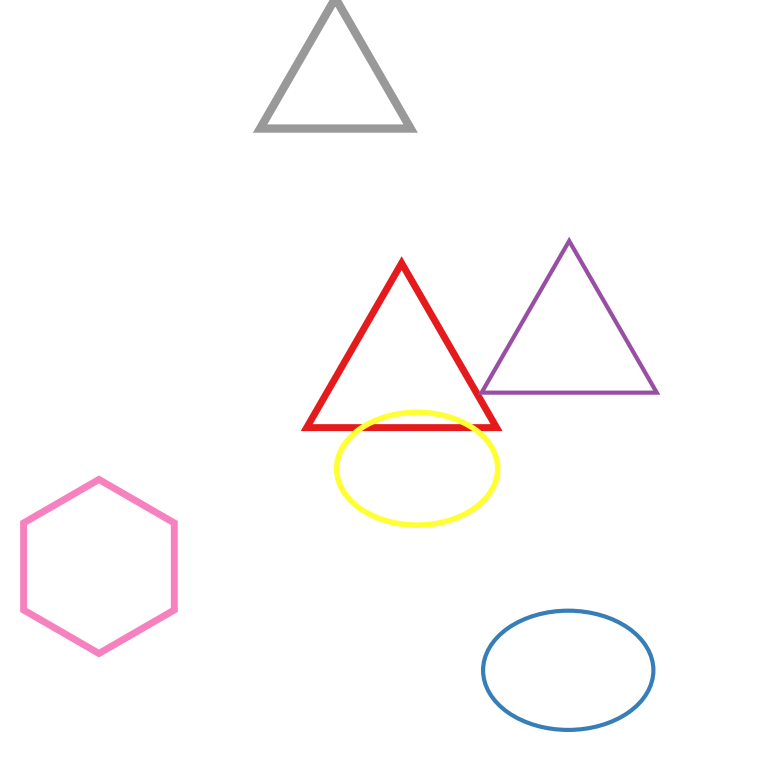[{"shape": "triangle", "thickness": 2.5, "radius": 0.71, "center": [0.522, 0.516]}, {"shape": "oval", "thickness": 1.5, "radius": 0.55, "center": [0.738, 0.129]}, {"shape": "triangle", "thickness": 1.5, "radius": 0.66, "center": [0.739, 0.556]}, {"shape": "oval", "thickness": 2, "radius": 0.52, "center": [0.542, 0.391]}, {"shape": "hexagon", "thickness": 2.5, "radius": 0.56, "center": [0.129, 0.264]}, {"shape": "triangle", "thickness": 3, "radius": 0.56, "center": [0.436, 0.889]}]